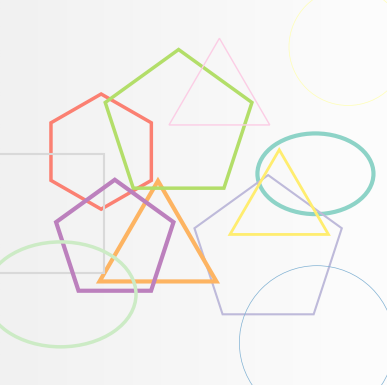[{"shape": "oval", "thickness": 3, "radius": 0.75, "center": [0.814, 0.549]}, {"shape": "circle", "thickness": 0.5, "radius": 0.76, "center": [0.898, 0.878]}, {"shape": "pentagon", "thickness": 1.5, "radius": 1.0, "center": [0.692, 0.345]}, {"shape": "hexagon", "thickness": 2.5, "radius": 0.75, "center": [0.261, 0.606]}, {"shape": "circle", "thickness": 0.5, "radius": 1.0, "center": [0.818, 0.11]}, {"shape": "triangle", "thickness": 3, "radius": 0.87, "center": [0.408, 0.356]}, {"shape": "pentagon", "thickness": 2.5, "radius": 1.0, "center": [0.461, 0.672]}, {"shape": "triangle", "thickness": 1, "radius": 0.75, "center": [0.566, 0.751]}, {"shape": "square", "thickness": 1.5, "radius": 0.77, "center": [0.114, 0.445]}, {"shape": "pentagon", "thickness": 3, "radius": 0.8, "center": [0.296, 0.374]}, {"shape": "oval", "thickness": 2.5, "radius": 0.97, "center": [0.156, 0.235]}, {"shape": "triangle", "thickness": 2, "radius": 0.73, "center": [0.721, 0.464]}]